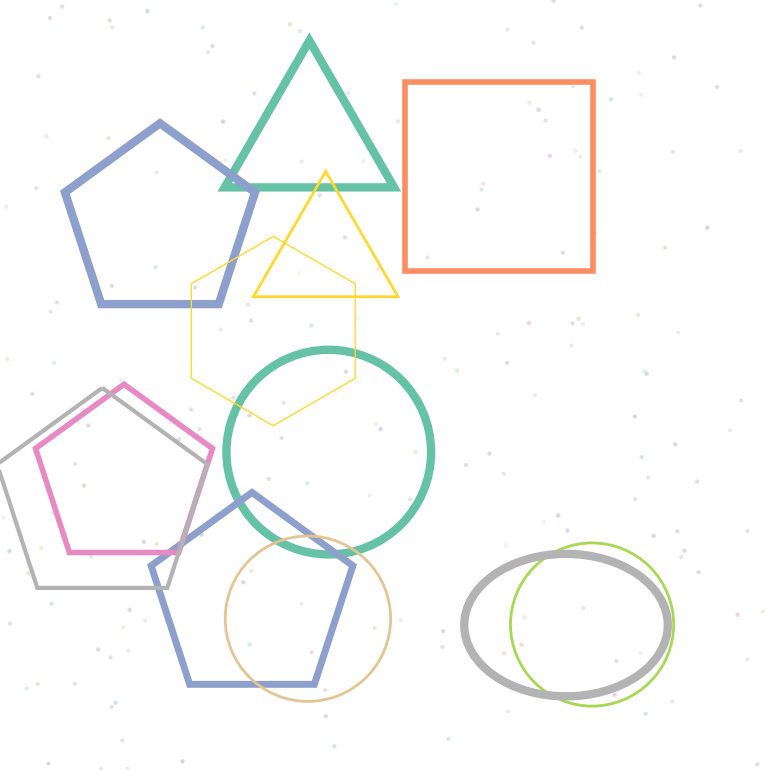[{"shape": "triangle", "thickness": 3, "radius": 0.63, "center": [0.402, 0.82]}, {"shape": "circle", "thickness": 3, "radius": 0.66, "center": [0.427, 0.413]}, {"shape": "square", "thickness": 2, "radius": 0.61, "center": [0.648, 0.77]}, {"shape": "pentagon", "thickness": 3, "radius": 0.65, "center": [0.208, 0.71]}, {"shape": "pentagon", "thickness": 2.5, "radius": 0.69, "center": [0.327, 0.223]}, {"shape": "pentagon", "thickness": 2, "radius": 0.6, "center": [0.161, 0.38]}, {"shape": "circle", "thickness": 1, "radius": 0.53, "center": [0.769, 0.189]}, {"shape": "triangle", "thickness": 1, "radius": 0.54, "center": [0.423, 0.669]}, {"shape": "hexagon", "thickness": 0.5, "radius": 0.61, "center": [0.355, 0.57]}, {"shape": "circle", "thickness": 1, "radius": 0.54, "center": [0.4, 0.196]}, {"shape": "oval", "thickness": 3, "radius": 0.66, "center": [0.735, 0.188]}, {"shape": "pentagon", "thickness": 1.5, "radius": 0.72, "center": [0.133, 0.353]}]